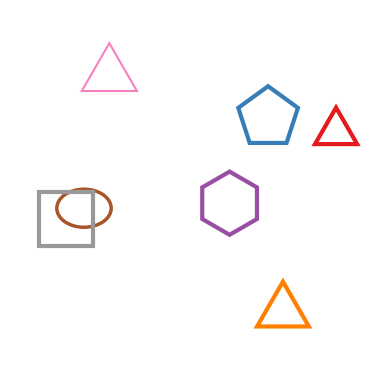[{"shape": "triangle", "thickness": 3, "radius": 0.32, "center": [0.873, 0.657]}, {"shape": "pentagon", "thickness": 3, "radius": 0.41, "center": [0.696, 0.695]}, {"shape": "hexagon", "thickness": 3, "radius": 0.41, "center": [0.596, 0.472]}, {"shape": "triangle", "thickness": 3, "radius": 0.39, "center": [0.735, 0.191]}, {"shape": "oval", "thickness": 2.5, "radius": 0.35, "center": [0.218, 0.459]}, {"shape": "triangle", "thickness": 1.5, "radius": 0.41, "center": [0.284, 0.805]}, {"shape": "square", "thickness": 3, "radius": 0.35, "center": [0.172, 0.432]}]